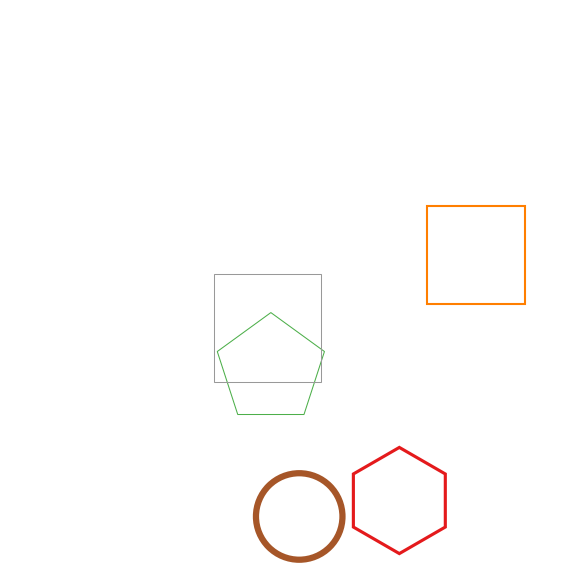[{"shape": "hexagon", "thickness": 1.5, "radius": 0.46, "center": [0.692, 0.132]}, {"shape": "pentagon", "thickness": 0.5, "radius": 0.49, "center": [0.469, 0.36]}, {"shape": "square", "thickness": 1, "radius": 0.42, "center": [0.825, 0.558]}, {"shape": "circle", "thickness": 3, "radius": 0.37, "center": [0.518, 0.105]}, {"shape": "square", "thickness": 0.5, "radius": 0.47, "center": [0.463, 0.431]}]